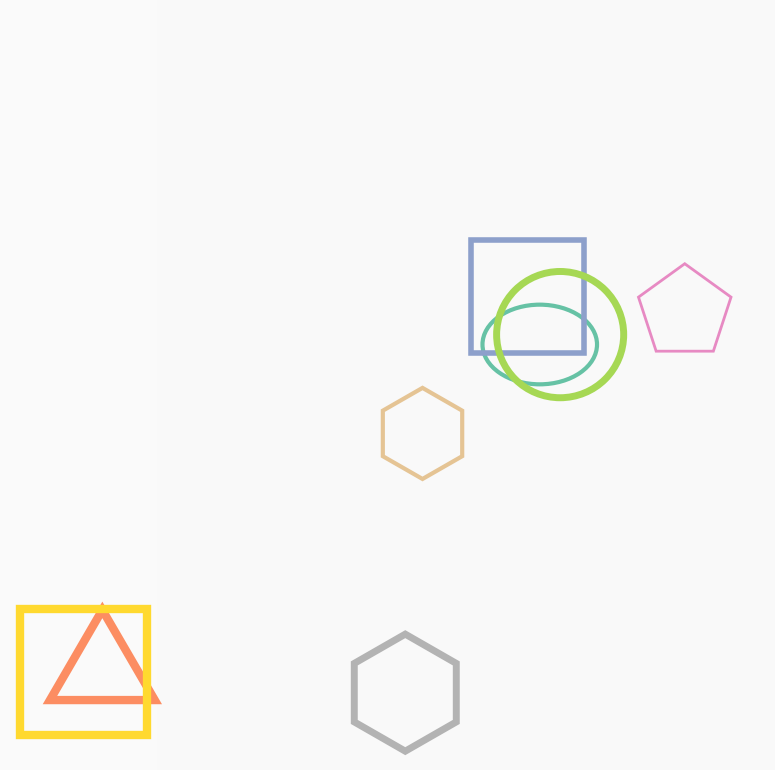[{"shape": "oval", "thickness": 1.5, "radius": 0.37, "center": [0.696, 0.553]}, {"shape": "triangle", "thickness": 3, "radius": 0.39, "center": [0.132, 0.13]}, {"shape": "square", "thickness": 2, "radius": 0.36, "center": [0.68, 0.615]}, {"shape": "pentagon", "thickness": 1, "radius": 0.31, "center": [0.884, 0.595]}, {"shape": "circle", "thickness": 2.5, "radius": 0.41, "center": [0.723, 0.565]}, {"shape": "square", "thickness": 3, "radius": 0.41, "center": [0.107, 0.127]}, {"shape": "hexagon", "thickness": 1.5, "radius": 0.3, "center": [0.545, 0.437]}, {"shape": "hexagon", "thickness": 2.5, "radius": 0.38, "center": [0.523, 0.1]}]